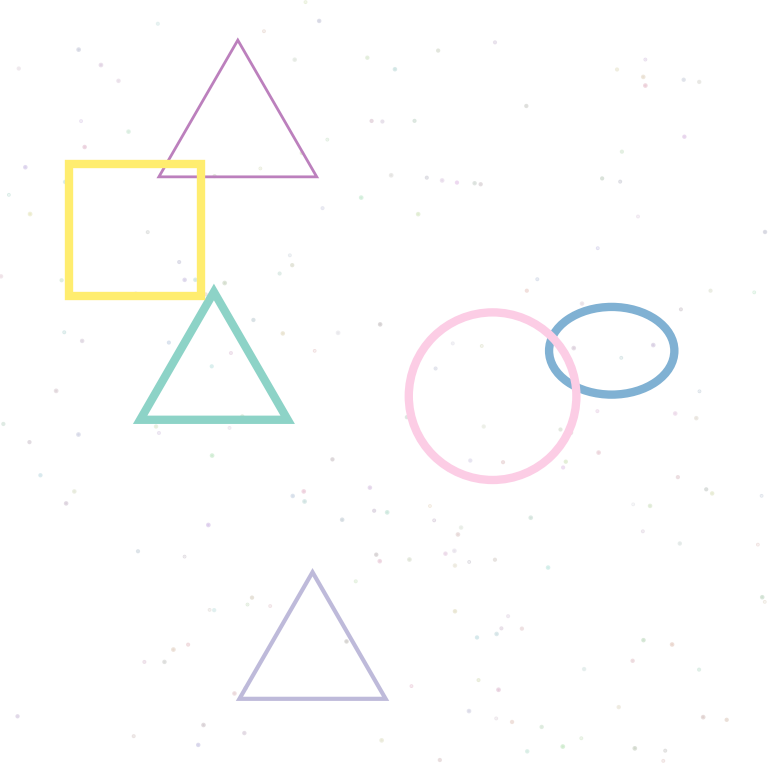[{"shape": "triangle", "thickness": 3, "radius": 0.55, "center": [0.278, 0.51]}, {"shape": "triangle", "thickness": 1.5, "radius": 0.55, "center": [0.406, 0.147]}, {"shape": "oval", "thickness": 3, "radius": 0.41, "center": [0.794, 0.544]}, {"shape": "circle", "thickness": 3, "radius": 0.54, "center": [0.64, 0.485]}, {"shape": "triangle", "thickness": 1, "radius": 0.59, "center": [0.309, 0.83]}, {"shape": "square", "thickness": 3, "radius": 0.43, "center": [0.175, 0.701]}]